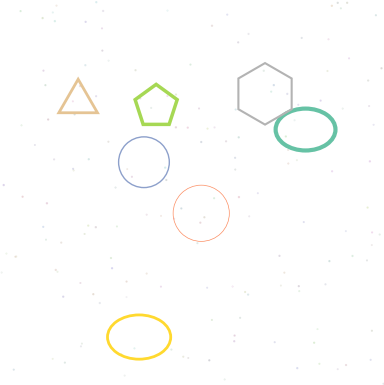[{"shape": "oval", "thickness": 3, "radius": 0.39, "center": [0.794, 0.664]}, {"shape": "circle", "thickness": 0.5, "radius": 0.36, "center": [0.523, 0.446]}, {"shape": "circle", "thickness": 1, "radius": 0.33, "center": [0.374, 0.579]}, {"shape": "pentagon", "thickness": 2.5, "radius": 0.29, "center": [0.406, 0.723]}, {"shape": "oval", "thickness": 2, "radius": 0.41, "center": [0.361, 0.125]}, {"shape": "triangle", "thickness": 2, "radius": 0.29, "center": [0.203, 0.736]}, {"shape": "hexagon", "thickness": 1.5, "radius": 0.4, "center": [0.688, 0.756]}]